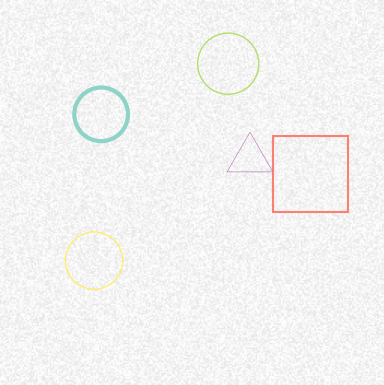[{"shape": "circle", "thickness": 3, "radius": 0.35, "center": [0.263, 0.703]}, {"shape": "square", "thickness": 1.5, "radius": 0.49, "center": [0.806, 0.548]}, {"shape": "circle", "thickness": 1, "radius": 0.4, "center": [0.593, 0.835]}, {"shape": "triangle", "thickness": 0.5, "radius": 0.34, "center": [0.649, 0.588]}, {"shape": "circle", "thickness": 1, "radius": 0.37, "center": [0.244, 0.323]}]